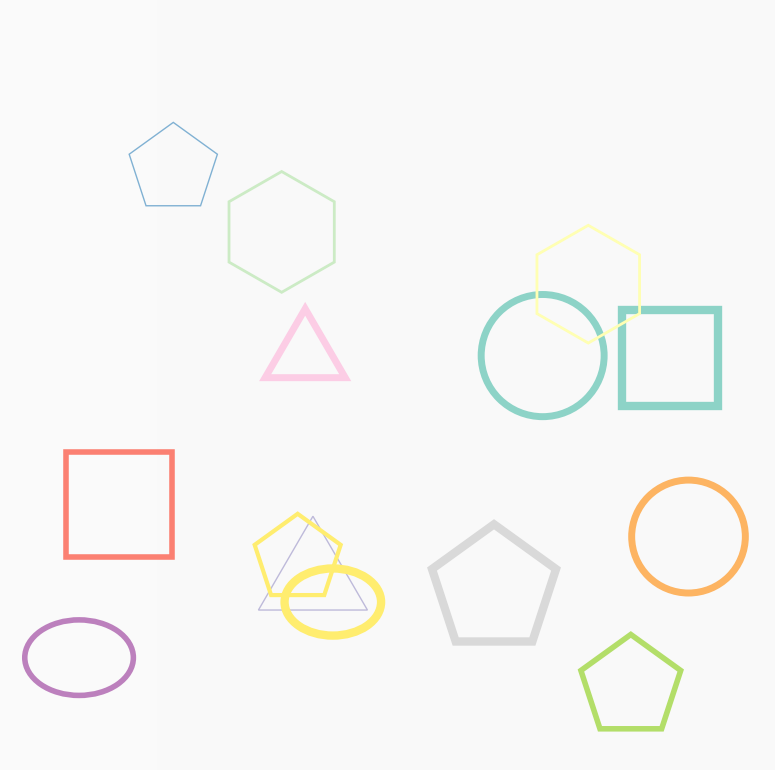[{"shape": "circle", "thickness": 2.5, "radius": 0.4, "center": [0.7, 0.538]}, {"shape": "square", "thickness": 3, "radius": 0.31, "center": [0.865, 0.535]}, {"shape": "hexagon", "thickness": 1, "radius": 0.38, "center": [0.759, 0.631]}, {"shape": "triangle", "thickness": 0.5, "radius": 0.41, "center": [0.404, 0.248]}, {"shape": "square", "thickness": 2, "radius": 0.34, "center": [0.153, 0.345]}, {"shape": "pentagon", "thickness": 0.5, "radius": 0.3, "center": [0.224, 0.781]}, {"shape": "circle", "thickness": 2.5, "radius": 0.37, "center": [0.888, 0.303]}, {"shape": "pentagon", "thickness": 2, "radius": 0.34, "center": [0.814, 0.108]}, {"shape": "triangle", "thickness": 2.5, "radius": 0.3, "center": [0.394, 0.539]}, {"shape": "pentagon", "thickness": 3, "radius": 0.42, "center": [0.637, 0.235]}, {"shape": "oval", "thickness": 2, "radius": 0.35, "center": [0.102, 0.146]}, {"shape": "hexagon", "thickness": 1, "radius": 0.39, "center": [0.363, 0.699]}, {"shape": "pentagon", "thickness": 1.5, "radius": 0.29, "center": [0.384, 0.274]}, {"shape": "oval", "thickness": 3, "radius": 0.31, "center": [0.429, 0.218]}]